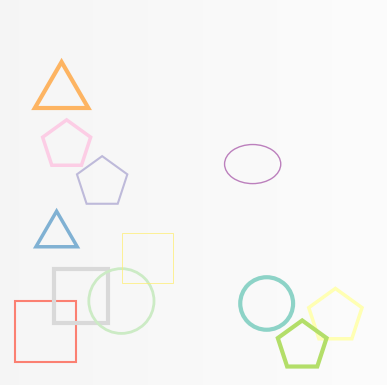[{"shape": "circle", "thickness": 3, "radius": 0.34, "center": [0.688, 0.212]}, {"shape": "pentagon", "thickness": 2.5, "radius": 0.36, "center": [0.865, 0.179]}, {"shape": "pentagon", "thickness": 1.5, "radius": 0.34, "center": [0.264, 0.526]}, {"shape": "square", "thickness": 1.5, "radius": 0.39, "center": [0.118, 0.139]}, {"shape": "triangle", "thickness": 2.5, "radius": 0.31, "center": [0.146, 0.39]}, {"shape": "triangle", "thickness": 3, "radius": 0.4, "center": [0.159, 0.759]}, {"shape": "pentagon", "thickness": 3, "radius": 0.33, "center": [0.78, 0.102]}, {"shape": "pentagon", "thickness": 2.5, "radius": 0.33, "center": [0.172, 0.623]}, {"shape": "square", "thickness": 3, "radius": 0.35, "center": [0.21, 0.231]}, {"shape": "oval", "thickness": 1, "radius": 0.36, "center": [0.652, 0.574]}, {"shape": "circle", "thickness": 2, "radius": 0.42, "center": [0.313, 0.218]}, {"shape": "square", "thickness": 0.5, "radius": 0.33, "center": [0.381, 0.33]}]